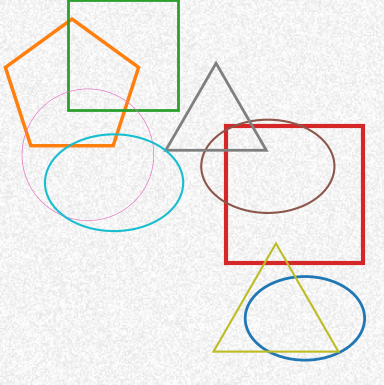[{"shape": "oval", "thickness": 2, "radius": 0.78, "center": [0.792, 0.173]}, {"shape": "pentagon", "thickness": 2.5, "radius": 0.91, "center": [0.187, 0.769]}, {"shape": "square", "thickness": 2, "radius": 0.71, "center": [0.32, 0.858]}, {"shape": "square", "thickness": 3, "radius": 0.89, "center": [0.765, 0.495]}, {"shape": "oval", "thickness": 1.5, "radius": 0.87, "center": [0.696, 0.568]}, {"shape": "circle", "thickness": 0.5, "radius": 0.86, "center": [0.228, 0.598]}, {"shape": "triangle", "thickness": 2, "radius": 0.75, "center": [0.561, 0.685]}, {"shape": "triangle", "thickness": 1.5, "radius": 0.94, "center": [0.717, 0.18]}, {"shape": "oval", "thickness": 1.5, "radius": 0.9, "center": [0.296, 0.525]}]